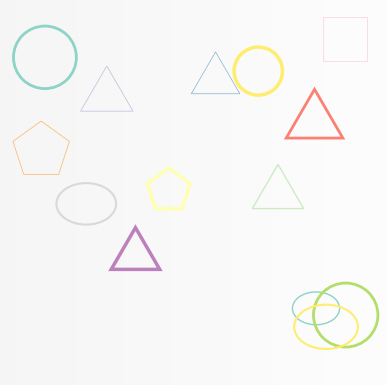[{"shape": "oval", "thickness": 1, "radius": 0.3, "center": [0.815, 0.199]}, {"shape": "circle", "thickness": 2, "radius": 0.41, "center": [0.116, 0.851]}, {"shape": "pentagon", "thickness": 2.5, "radius": 0.29, "center": [0.436, 0.505]}, {"shape": "triangle", "thickness": 0.5, "radius": 0.39, "center": [0.276, 0.75]}, {"shape": "triangle", "thickness": 2, "radius": 0.42, "center": [0.812, 0.684]}, {"shape": "triangle", "thickness": 0.5, "radius": 0.36, "center": [0.556, 0.793]}, {"shape": "pentagon", "thickness": 0.5, "radius": 0.38, "center": [0.106, 0.609]}, {"shape": "circle", "thickness": 2, "radius": 0.42, "center": [0.892, 0.182]}, {"shape": "square", "thickness": 0.5, "radius": 0.29, "center": [0.891, 0.899]}, {"shape": "oval", "thickness": 1.5, "radius": 0.38, "center": [0.223, 0.471]}, {"shape": "triangle", "thickness": 2.5, "radius": 0.36, "center": [0.35, 0.336]}, {"shape": "triangle", "thickness": 1, "radius": 0.38, "center": [0.717, 0.496]}, {"shape": "circle", "thickness": 2.5, "radius": 0.31, "center": [0.667, 0.815]}, {"shape": "oval", "thickness": 1.5, "radius": 0.41, "center": [0.841, 0.151]}]